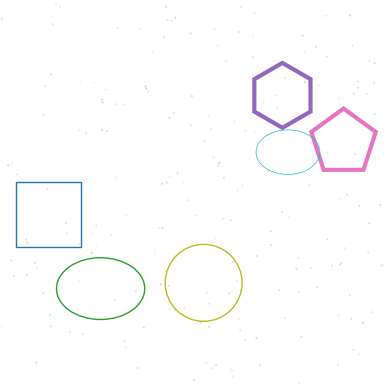[{"shape": "square", "thickness": 1, "radius": 0.42, "center": [0.126, 0.442]}, {"shape": "oval", "thickness": 1, "radius": 0.57, "center": [0.261, 0.25]}, {"shape": "hexagon", "thickness": 3, "radius": 0.42, "center": [0.734, 0.752]}, {"shape": "pentagon", "thickness": 3, "radius": 0.44, "center": [0.892, 0.63]}, {"shape": "circle", "thickness": 1, "radius": 0.5, "center": [0.529, 0.265]}, {"shape": "oval", "thickness": 0.5, "radius": 0.41, "center": [0.748, 0.605]}]